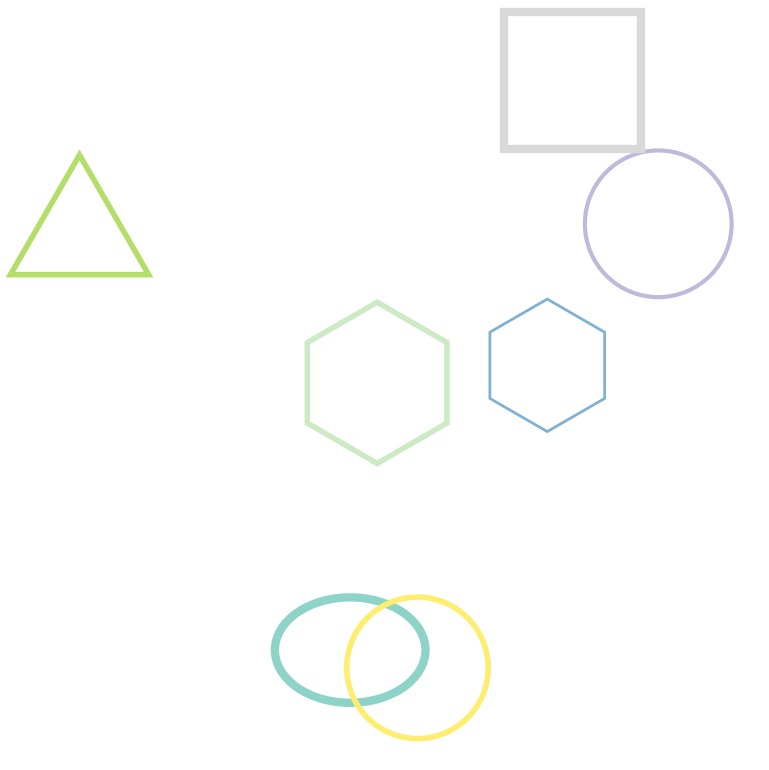[{"shape": "oval", "thickness": 3, "radius": 0.49, "center": [0.455, 0.156]}, {"shape": "circle", "thickness": 1.5, "radius": 0.48, "center": [0.855, 0.709]}, {"shape": "hexagon", "thickness": 1, "radius": 0.43, "center": [0.711, 0.526]}, {"shape": "triangle", "thickness": 2, "radius": 0.52, "center": [0.103, 0.695]}, {"shape": "square", "thickness": 3, "radius": 0.44, "center": [0.743, 0.895]}, {"shape": "hexagon", "thickness": 2, "radius": 0.52, "center": [0.49, 0.503]}, {"shape": "circle", "thickness": 2, "radius": 0.46, "center": [0.542, 0.133]}]